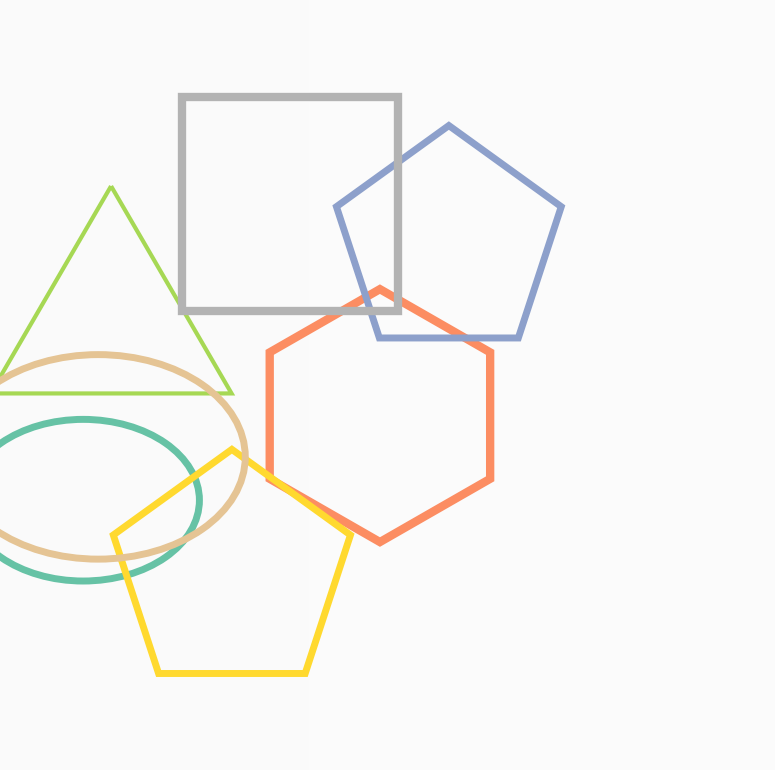[{"shape": "oval", "thickness": 2.5, "radius": 0.75, "center": [0.107, 0.35]}, {"shape": "hexagon", "thickness": 3, "radius": 0.82, "center": [0.49, 0.46]}, {"shape": "pentagon", "thickness": 2.5, "radius": 0.76, "center": [0.579, 0.684]}, {"shape": "triangle", "thickness": 1.5, "radius": 0.9, "center": [0.143, 0.579]}, {"shape": "pentagon", "thickness": 2.5, "radius": 0.8, "center": [0.299, 0.255]}, {"shape": "oval", "thickness": 2.5, "radius": 0.95, "center": [0.127, 0.407]}, {"shape": "square", "thickness": 3, "radius": 0.7, "center": [0.374, 0.735]}]